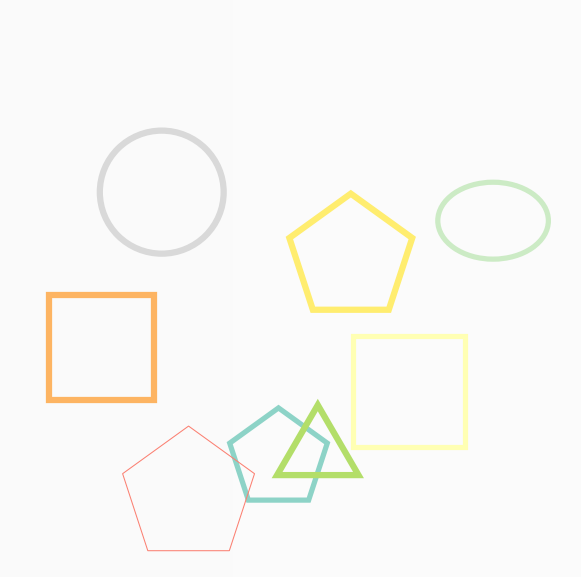[{"shape": "pentagon", "thickness": 2.5, "radius": 0.44, "center": [0.479, 0.205]}, {"shape": "square", "thickness": 2.5, "radius": 0.48, "center": [0.703, 0.322]}, {"shape": "pentagon", "thickness": 0.5, "radius": 0.6, "center": [0.324, 0.142]}, {"shape": "square", "thickness": 3, "radius": 0.45, "center": [0.175, 0.397]}, {"shape": "triangle", "thickness": 3, "radius": 0.4, "center": [0.547, 0.217]}, {"shape": "circle", "thickness": 3, "radius": 0.53, "center": [0.278, 0.666]}, {"shape": "oval", "thickness": 2.5, "radius": 0.48, "center": [0.848, 0.617]}, {"shape": "pentagon", "thickness": 3, "radius": 0.56, "center": [0.604, 0.553]}]